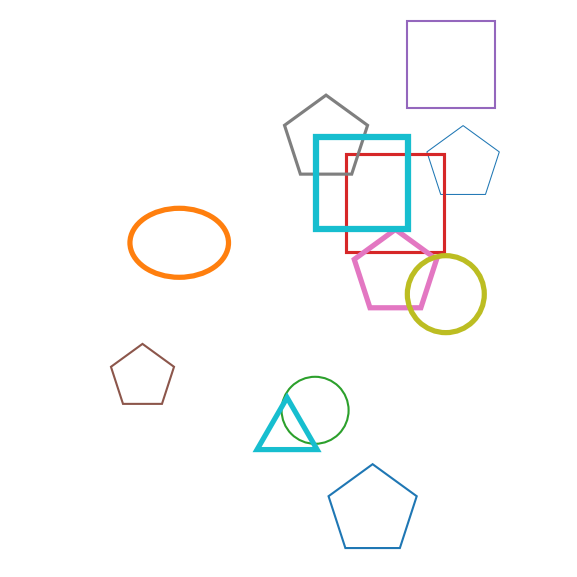[{"shape": "pentagon", "thickness": 1, "radius": 0.4, "center": [0.645, 0.115]}, {"shape": "pentagon", "thickness": 0.5, "radius": 0.33, "center": [0.802, 0.716]}, {"shape": "oval", "thickness": 2.5, "radius": 0.43, "center": [0.31, 0.579]}, {"shape": "circle", "thickness": 1, "radius": 0.29, "center": [0.546, 0.289]}, {"shape": "square", "thickness": 1.5, "radius": 0.43, "center": [0.684, 0.647]}, {"shape": "square", "thickness": 1, "radius": 0.38, "center": [0.781, 0.887]}, {"shape": "pentagon", "thickness": 1, "radius": 0.29, "center": [0.247, 0.346]}, {"shape": "pentagon", "thickness": 2.5, "radius": 0.37, "center": [0.685, 0.527]}, {"shape": "pentagon", "thickness": 1.5, "radius": 0.38, "center": [0.565, 0.759]}, {"shape": "circle", "thickness": 2.5, "radius": 0.33, "center": [0.772, 0.49]}, {"shape": "square", "thickness": 3, "radius": 0.4, "center": [0.627, 0.682]}, {"shape": "triangle", "thickness": 2.5, "radius": 0.3, "center": [0.497, 0.251]}]